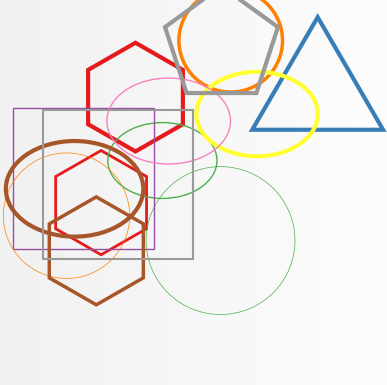[{"shape": "hexagon", "thickness": 2, "radius": 0.68, "center": [0.261, 0.474]}, {"shape": "hexagon", "thickness": 3, "radius": 0.71, "center": [0.35, 0.748]}, {"shape": "triangle", "thickness": 3, "radius": 0.97, "center": [0.82, 0.76]}, {"shape": "circle", "thickness": 0.5, "radius": 0.96, "center": [0.569, 0.375]}, {"shape": "oval", "thickness": 1, "radius": 0.7, "center": [0.419, 0.583]}, {"shape": "square", "thickness": 1, "radius": 0.91, "center": [0.216, 0.536]}, {"shape": "circle", "thickness": 0.5, "radius": 0.82, "center": [0.172, 0.44]}, {"shape": "circle", "thickness": 2.5, "radius": 0.67, "center": [0.595, 0.895]}, {"shape": "oval", "thickness": 3, "radius": 0.78, "center": [0.663, 0.704]}, {"shape": "hexagon", "thickness": 2.5, "radius": 0.7, "center": [0.249, 0.348]}, {"shape": "oval", "thickness": 3, "radius": 0.89, "center": [0.192, 0.51]}, {"shape": "oval", "thickness": 1, "radius": 0.8, "center": [0.435, 0.686]}, {"shape": "square", "thickness": 1.5, "radius": 0.97, "center": [0.305, 0.522]}, {"shape": "pentagon", "thickness": 3, "radius": 0.77, "center": [0.572, 0.882]}]